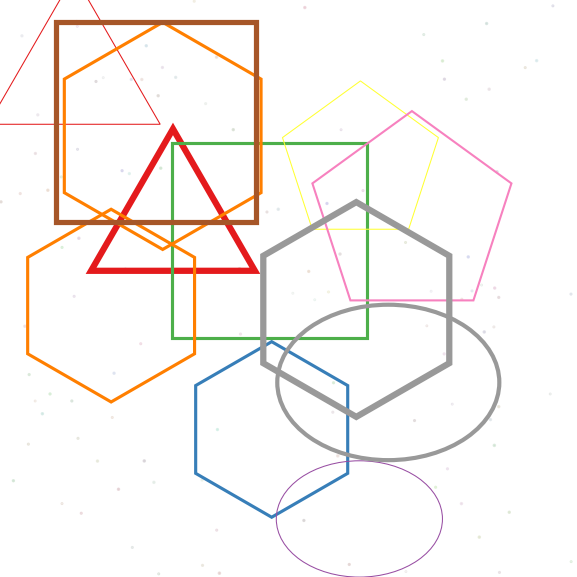[{"shape": "triangle", "thickness": 0.5, "radius": 0.86, "center": [0.128, 0.87]}, {"shape": "triangle", "thickness": 3, "radius": 0.82, "center": [0.3, 0.612]}, {"shape": "hexagon", "thickness": 1.5, "radius": 0.76, "center": [0.47, 0.255]}, {"shape": "square", "thickness": 1.5, "radius": 0.84, "center": [0.466, 0.583]}, {"shape": "oval", "thickness": 0.5, "radius": 0.72, "center": [0.622, 0.101]}, {"shape": "hexagon", "thickness": 1.5, "radius": 0.98, "center": [0.282, 0.764]}, {"shape": "hexagon", "thickness": 1.5, "radius": 0.83, "center": [0.192, 0.47]}, {"shape": "pentagon", "thickness": 0.5, "radius": 0.71, "center": [0.624, 0.717]}, {"shape": "square", "thickness": 2.5, "radius": 0.87, "center": [0.27, 0.788]}, {"shape": "pentagon", "thickness": 1, "radius": 0.91, "center": [0.713, 0.626]}, {"shape": "hexagon", "thickness": 3, "radius": 0.93, "center": [0.617, 0.463]}, {"shape": "oval", "thickness": 2, "radius": 0.96, "center": [0.672, 0.337]}]